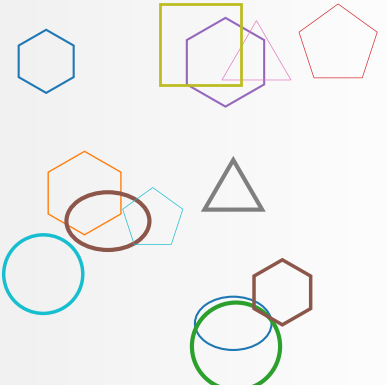[{"shape": "oval", "thickness": 1.5, "radius": 0.49, "center": [0.602, 0.16]}, {"shape": "hexagon", "thickness": 1.5, "radius": 0.41, "center": [0.119, 0.841]}, {"shape": "hexagon", "thickness": 1, "radius": 0.54, "center": [0.218, 0.499]}, {"shape": "circle", "thickness": 3, "radius": 0.57, "center": [0.609, 0.1]}, {"shape": "pentagon", "thickness": 0.5, "radius": 0.53, "center": [0.873, 0.884]}, {"shape": "hexagon", "thickness": 1.5, "radius": 0.58, "center": [0.582, 0.838]}, {"shape": "oval", "thickness": 3, "radius": 0.54, "center": [0.279, 0.426]}, {"shape": "hexagon", "thickness": 2.5, "radius": 0.42, "center": [0.729, 0.241]}, {"shape": "triangle", "thickness": 0.5, "radius": 0.51, "center": [0.662, 0.844]}, {"shape": "triangle", "thickness": 3, "radius": 0.43, "center": [0.602, 0.499]}, {"shape": "square", "thickness": 2, "radius": 0.53, "center": [0.518, 0.885]}, {"shape": "circle", "thickness": 2.5, "radius": 0.51, "center": [0.112, 0.288]}, {"shape": "pentagon", "thickness": 0.5, "radius": 0.41, "center": [0.394, 0.431]}]